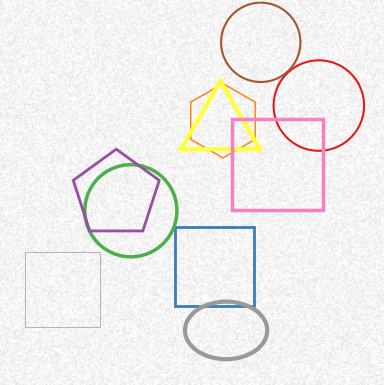[{"shape": "circle", "thickness": 1.5, "radius": 0.59, "center": [0.828, 0.726]}, {"shape": "square", "thickness": 2, "radius": 0.52, "center": [0.557, 0.307]}, {"shape": "circle", "thickness": 2.5, "radius": 0.6, "center": [0.34, 0.453]}, {"shape": "pentagon", "thickness": 2, "radius": 0.59, "center": [0.302, 0.495]}, {"shape": "hexagon", "thickness": 1, "radius": 0.48, "center": [0.579, 0.686]}, {"shape": "triangle", "thickness": 3, "radius": 0.59, "center": [0.573, 0.671]}, {"shape": "circle", "thickness": 1.5, "radius": 0.52, "center": [0.677, 0.89]}, {"shape": "square", "thickness": 2.5, "radius": 0.59, "center": [0.72, 0.572]}, {"shape": "oval", "thickness": 3, "radius": 0.53, "center": [0.587, 0.142]}, {"shape": "square", "thickness": 0.5, "radius": 0.49, "center": [0.162, 0.249]}]